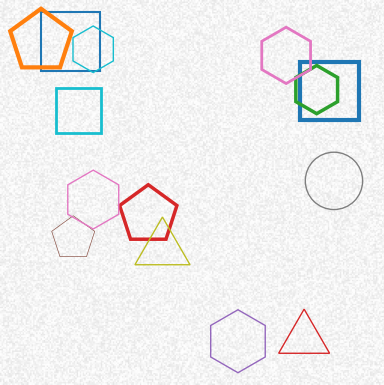[{"shape": "square", "thickness": 1.5, "radius": 0.38, "center": [0.184, 0.892]}, {"shape": "square", "thickness": 3, "radius": 0.38, "center": [0.855, 0.764]}, {"shape": "pentagon", "thickness": 3, "radius": 0.42, "center": [0.107, 0.893]}, {"shape": "hexagon", "thickness": 2.5, "radius": 0.31, "center": [0.823, 0.767]}, {"shape": "triangle", "thickness": 1, "radius": 0.38, "center": [0.79, 0.121]}, {"shape": "pentagon", "thickness": 2.5, "radius": 0.39, "center": [0.385, 0.442]}, {"shape": "hexagon", "thickness": 1, "radius": 0.41, "center": [0.618, 0.114]}, {"shape": "pentagon", "thickness": 0.5, "radius": 0.29, "center": [0.19, 0.381]}, {"shape": "hexagon", "thickness": 2, "radius": 0.37, "center": [0.743, 0.856]}, {"shape": "hexagon", "thickness": 1, "radius": 0.38, "center": [0.242, 0.482]}, {"shape": "circle", "thickness": 1, "radius": 0.37, "center": [0.867, 0.53]}, {"shape": "triangle", "thickness": 1, "radius": 0.41, "center": [0.422, 0.354]}, {"shape": "square", "thickness": 2, "radius": 0.3, "center": [0.204, 0.713]}, {"shape": "hexagon", "thickness": 1, "radius": 0.3, "center": [0.242, 0.872]}]